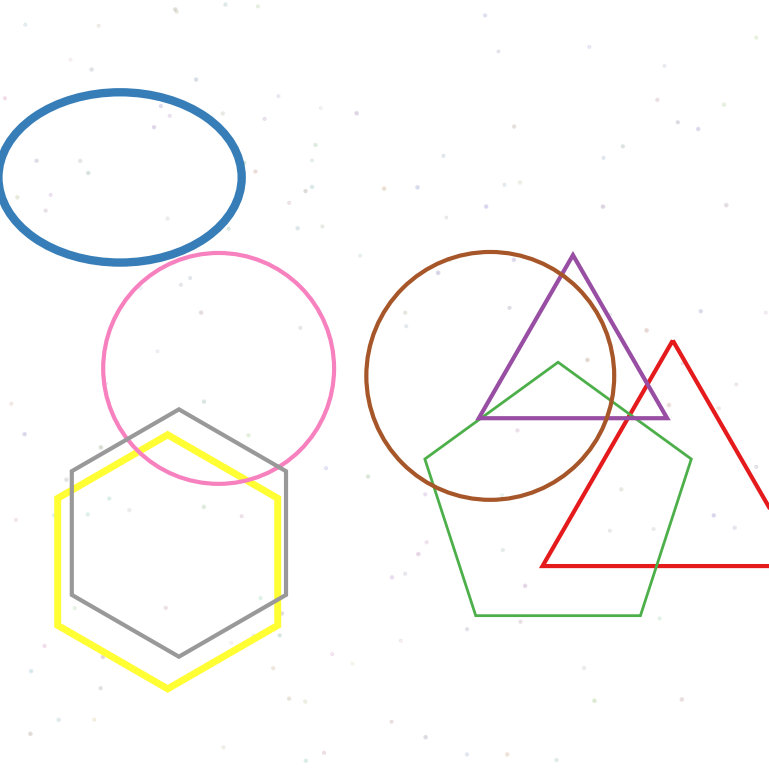[{"shape": "triangle", "thickness": 1.5, "radius": 0.98, "center": [0.874, 0.363]}, {"shape": "oval", "thickness": 3, "radius": 0.79, "center": [0.156, 0.77]}, {"shape": "pentagon", "thickness": 1, "radius": 0.91, "center": [0.725, 0.348]}, {"shape": "triangle", "thickness": 1.5, "radius": 0.71, "center": [0.744, 0.527]}, {"shape": "hexagon", "thickness": 2.5, "radius": 0.82, "center": [0.218, 0.27]}, {"shape": "circle", "thickness": 1.5, "radius": 0.8, "center": [0.637, 0.512]}, {"shape": "circle", "thickness": 1.5, "radius": 0.75, "center": [0.284, 0.522]}, {"shape": "hexagon", "thickness": 1.5, "radius": 0.8, "center": [0.232, 0.308]}]